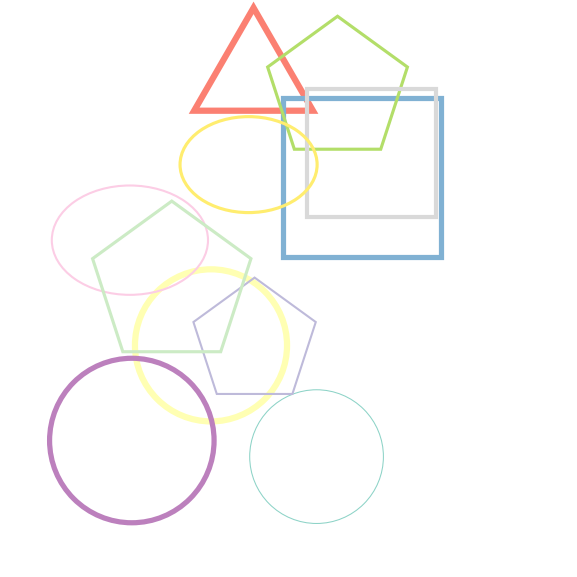[{"shape": "circle", "thickness": 0.5, "radius": 0.58, "center": [0.548, 0.208]}, {"shape": "circle", "thickness": 3, "radius": 0.66, "center": [0.365, 0.401]}, {"shape": "pentagon", "thickness": 1, "radius": 0.56, "center": [0.441, 0.407]}, {"shape": "triangle", "thickness": 3, "radius": 0.59, "center": [0.439, 0.867]}, {"shape": "square", "thickness": 2.5, "radius": 0.69, "center": [0.627, 0.692]}, {"shape": "pentagon", "thickness": 1.5, "radius": 0.64, "center": [0.584, 0.844]}, {"shape": "oval", "thickness": 1, "radius": 0.68, "center": [0.225, 0.583]}, {"shape": "square", "thickness": 2, "radius": 0.56, "center": [0.643, 0.735]}, {"shape": "circle", "thickness": 2.5, "radius": 0.71, "center": [0.228, 0.236]}, {"shape": "pentagon", "thickness": 1.5, "radius": 0.72, "center": [0.297, 0.507]}, {"shape": "oval", "thickness": 1.5, "radius": 0.59, "center": [0.43, 0.714]}]